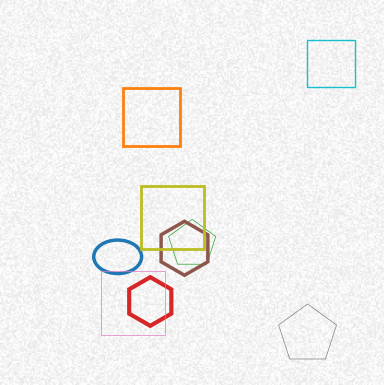[{"shape": "oval", "thickness": 2.5, "radius": 0.31, "center": [0.306, 0.333]}, {"shape": "square", "thickness": 2, "radius": 0.38, "center": [0.393, 0.695]}, {"shape": "pentagon", "thickness": 0.5, "radius": 0.32, "center": [0.499, 0.366]}, {"shape": "hexagon", "thickness": 3, "radius": 0.32, "center": [0.39, 0.217]}, {"shape": "hexagon", "thickness": 2.5, "radius": 0.35, "center": [0.479, 0.355]}, {"shape": "square", "thickness": 0.5, "radius": 0.41, "center": [0.345, 0.213]}, {"shape": "pentagon", "thickness": 0.5, "radius": 0.4, "center": [0.799, 0.131]}, {"shape": "square", "thickness": 2, "radius": 0.41, "center": [0.448, 0.435]}, {"shape": "square", "thickness": 1, "radius": 0.31, "center": [0.86, 0.835]}]